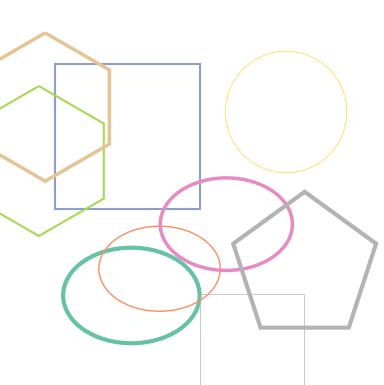[{"shape": "oval", "thickness": 3, "radius": 0.89, "center": [0.341, 0.233]}, {"shape": "oval", "thickness": 1, "radius": 0.79, "center": [0.414, 0.302]}, {"shape": "square", "thickness": 1.5, "radius": 0.94, "center": [0.332, 0.647]}, {"shape": "oval", "thickness": 2.5, "radius": 0.86, "center": [0.588, 0.418]}, {"shape": "hexagon", "thickness": 1.5, "radius": 0.97, "center": [0.101, 0.582]}, {"shape": "circle", "thickness": 0.5, "radius": 0.79, "center": [0.743, 0.709]}, {"shape": "hexagon", "thickness": 2.5, "radius": 0.96, "center": [0.117, 0.722]}, {"shape": "pentagon", "thickness": 3, "radius": 0.98, "center": [0.791, 0.307]}, {"shape": "square", "thickness": 0.5, "radius": 0.68, "center": [0.654, 0.101]}]